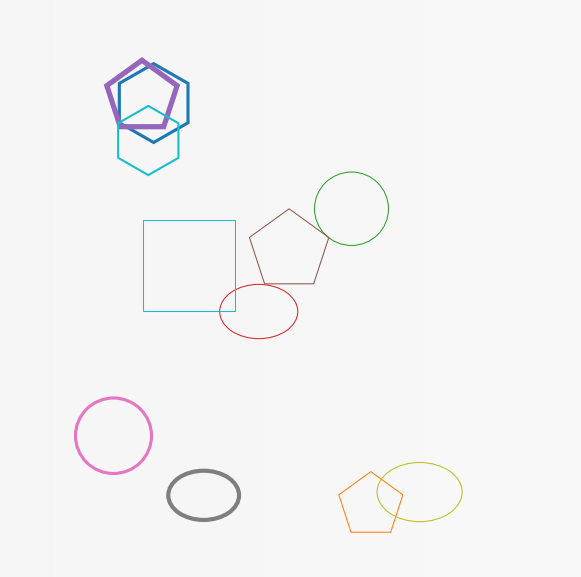[{"shape": "hexagon", "thickness": 1.5, "radius": 0.34, "center": [0.264, 0.821]}, {"shape": "pentagon", "thickness": 0.5, "radius": 0.29, "center": [0.638, 0.124]}, {"shape": "circle", "thickness": 0.5, "radius": 0.32, "center": [0.605, 0.638]}, {"shape": "oval", "thickness": 0.5, "radius": 0.34, "center": [0.445, 0.46]}, {"shape": "pentagon", "thickness": 2.5, "radius": 0.32, "center": [0.244, 0.831]}, {"shape": "pentagon", "thickness": 0.5, "radius": 0.36, "center": [0.497, 0.566]}, {"shape": "circle", "thickness": 1.5, "radius": 0.33, "center": [0.195, 0.245]}, {"shape": "oval", "thickness": 2, "radius": 0.3, "center": [0.35, 0.141]}, {"shape": "oval", "thickness": 0.5, "radius": 0.37, "center": [0.722, 0.147]}, {"shape": "hexagon", "thickness": 1, "radius": 0.3, "center": [0.255, 0.756]}, {"shape": "square", "thickness": 0.5, "radius": 0.4, "center": [0.326, 0.54]}]